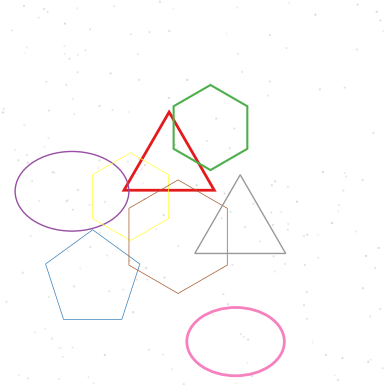[{"shape": "triangle", "thickness": 2, "radius": 0.68, "center": [0.439, 0.574]}, {"shape": "pentagon", "thickness": 0.5, "radius": 0.64, "center": [0.241, 0.274]}, {"shape": "hexagon", "thickness": 1.5, "radius": 0.55, "center": [0.547, 0.669]}, {"shape": "oval", "thickness": 1, "radius": 0.74, "center": [0.187, 0.503]}, {"shape": "hexagon", "thickness": 0.5, "radius": 0.57, "center": [0.339, 0.489]}, {"shape": "hexagon", "thickness": 0.5, "radius": 0.74, "center": [0.463, 0.385]}, {"shape": "oval", "thickness": 2, "radius": 0.63, "center": [0.612, 0.113]}, {"shape": "triangle", "thickness": 1, "radius": 0.68, "center": [0.624, 0.41]}]